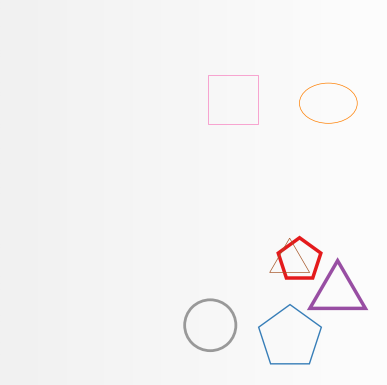[{"shape": "pentagon", "thickness": 2.5, "radius": 0.29, "center": [0.773, 0.325]}, {"shape": "pentagon", "thickness": 1, "radius": 0.43, "center": [0.748, 0.124]}, {"shape": "triangle", "thickness": 2.5, "radius": 0.41, "center": [0.871, 0.24]}, {"shape": "oval", "thickness": 0.5, "radius": 0.37, "center": [0.847, 0.732]}, {"shape": "triangle", "thickness": 0.5, "radius": 0.3, "center": [0.747, 0.322]}, {"shape": "square", "thickness": 0.5, "radius": 0.32, "center": [0.602, 0.741]}, {"shape": "circle", "thickness": 2, "radius": 0.33, "center": [0.543, 0.155]}]